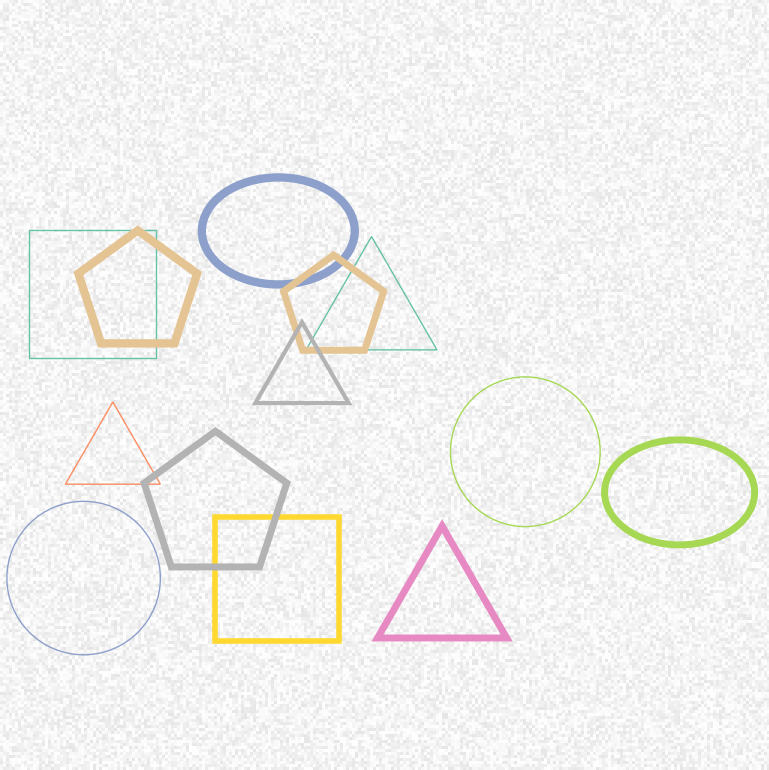[{"shape": "triangle", "thickness": 0.5, "radius": 0.49, "center": [0.483, 0.595]}, {"shape": "square", "thickness": 0.5, "radius": 0.41, "center": [0.12, 0.618]}, {"shape": "triangle", "thickness": 0.5, "radius": 0.36, "center": [0.147, 0.407]}, {"shape": "oval", "thickness": 3, "radius": 0.5, "center": [0.361, 0.7]}, {"shape": "circle", "thickness": 0.5, "radius": 0.5, "center": [0.109, 0.249]}, {"shape": "triangle", "thickness": 2.5, "radius": 0.48, "center": [0.574, 0.22]}, {"shape": "oval", "thickness": 2.5, "radius": 0.49, "center": [0.883, 0.361]}, {"shape": "circle", "thickness": 0.5, "radius": 0.49, "center": [0.682, 0.413]}, {"shape": "square", "thickness": 2, "radius": 0.4, "center": [0.36, 0.247]}, {"shape": "pentagon", "thickness": 2.5, "radius": 0.34, "center": [0.433, 0.6]}, {"shape": "pentagon", "thickness": 3, "radius": 0.41, "center": [0.179, 0.62]}, {"shape": "triangle", "thickness": 1.5, "radius": 0.35, "center": [0.392, 0.512]}, {"shape": "pentagon", "thickness": 2.5, "radius": 0.49, "center": [0.28, 0.343]}]